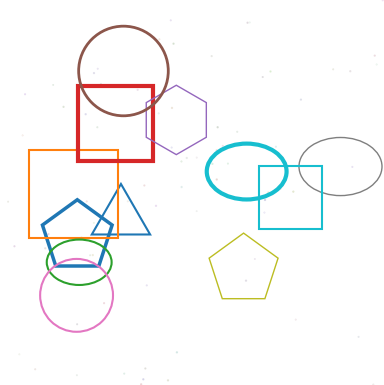[{"shape": "triangle", "thickness": 1.5, "radius": 0.44, "center": [0.314, 0.435]}, {"shape": "pentagon", "thickness": 2.5, "radius": 0.48, "center": [0.201, 0.386]}, {"shape": "square", "thickness": 1.5, "radius": 0.57, "center": [0.191, 0.496]}, {"shape": "oval", "thickness": 1.5, "radius": 0.42, "center": [0.206, 0.319]}, {"shape": "square", "thickness": 3, "radius": 0.49, "center": [0.299, 0.68]}, {"shape": "hexagon", "thickness": 1, "radius": 0.45, "center": [0.458, 0.688]}, {"shape": "circle", "thickness": 2, "radius": 0.58, "center": [0.321, 0.816]}, {"shape": "circle", "thickness": 1.5, "radius": 0.47, "center": [0.199, 0.233]}, {"shape": "oval", "thickness": 1, "radius": 0.54, "center": [0.884, 0.567]}, {"shape": "pentagon", "thickness": 1, "radius": 0.47, "center": [0.633, 0.3]}, {"shape": "square", "thickness": 1.5, "radius": 0.41, "center": [0.754, 0.486]}, {"shape": "oval", "thickness": 3, "radius": 0.52, "center": [0.641, 0.554]}]